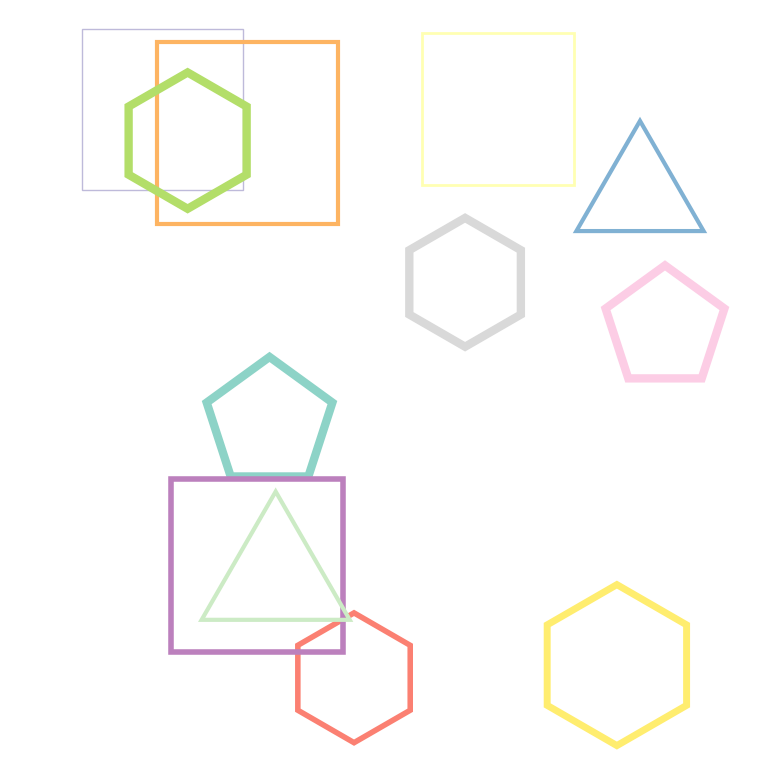[{"shape": "pentagon", "thickness": 3, "radius": 0.43, "center": [0.35, 0.451]}, {"shape": "square", "thickness": 1, "radius": 0.49, "center": [0.647, 0.859]}, {"shape": "square", "thickness": 0.5, "radius": 0.53, "center": [0.211, 0.858]}, {"shape": "hexagon", "thickness": 2, "radius": 0.42, "center": [0.46, 0.12]}, {"shape": "triangle", "thickness": 1.5, "radius": 0.48, "center": [0.831, 0.748]}, {"shape": "square", "thickness": 1.5, "radius": 0.59, "center": [0.321, 0.827]}, {"shape": "hexagon", "thickness": 3, "radius": 0.44, "center": [0.244, 0.817]}, {"shape": "pentagon", "thickness": 3, "radius": 0.41, "center": [0.864, 0.574]}, {"shape": "hexagon", "thickness": 3, "radius": 0.42, "center": [0.604, 0.633]}, {"shape": "square", "thickness": 2, "radius": 0.56, "center": [0.334, 0.266]}, {"shape": "triangle", "thickness": 1.5, "radius": 0.56, "center": [0.358, 0.251]}, {"shape": "hexagon", "thickness": 2.5, "radius": 0.52, "center": [0.801, 0.136]}]